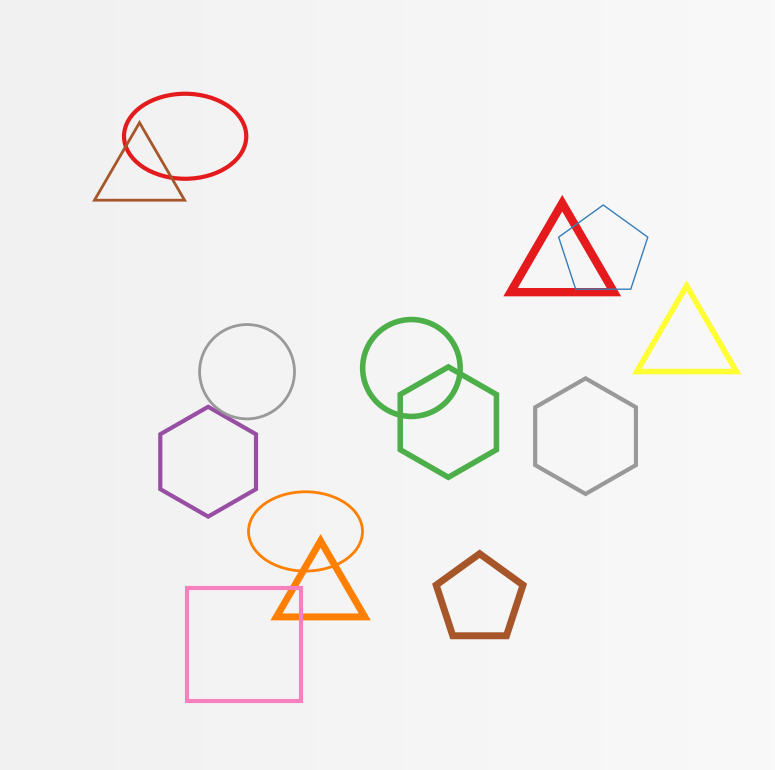[{"shape": "triangle", "thickness": 3, "radius": 0.39, "center": [0.725, 0.659]}, {"shape": "oval", "thickness": 1.5, "radius": 0.39, "center": [0.239, 0.823]}, {"shape": "pentagon", "thickness": 0.5, "radius": 0.3, "center": [0.778, 0.673]}, {"shape": "hexagon", "thickness": 2, "radius": 0.36, "center": [0.578, 0.452]}, {"shape": "circle", "thickness": 2, "radius": 0.31, "center": [0.531, 0.522]}, {"shape": "hexagon", "thickness": 1.5, "radius": 0.36, "center": [0.269, 0.4]}, {"shape": "oval", "thickness": 1, "radius": 0.37, "center": [0.394, 0.31]}, {"shape": "triangle", "thickness": 2.5, "radius": 0.33, "center": [0.414, 0.232]}, {"shape": "triangle", "thickness": 2, "radius": 0.37, "center": [0.886, 0.555]}, {"shape": "triangle", "thickness": 1, "radius": 0.34, "center": [0.18, 0.774]}, {"shape": "pentagon", "thickness": 2.5, "radius": 0.29, "center": [0.619, 0.222]}, {"shape": "square", "thickness": 1.5, "radius": 0.37, "center": [0.315, 0.163]}, {"shape": "circle", "thickness": 1, "radius": 0.31, "center": [0.319, 0.517]}, {"shape": "hexagon", "thickness": 1.5, "radius": 0.38, "center": [0.756, 0.434]}]